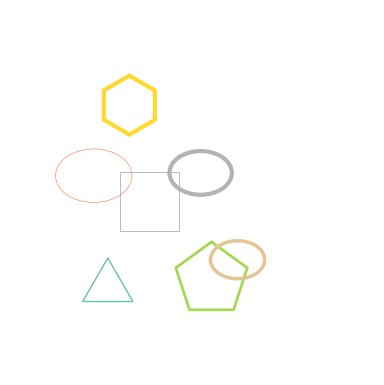[{"shape": "triangle", "thickness": 1, "radius": 0.38, "center": [0.28, 0.255]}, {"shape": "oval", "thickness": 0.5, "radius": 0.5, "center": [0.244, 0.544]}, {"shape": "square", "thickness": 0.5, "radius": 0.38, "center": [0.388, 0.476]}, {"shape": "pentagon", "thickness": 2, "radius": 0.49, "center": [0.549, 0.274]}, {"shape": "hexagon", "thickness": 3, "radius": 0.38, "center": [0.336, 0.727]}, {"shape": "oval", "thickness": 2.5, "radius": 0.35, "center": [0.617, 0.325]}, {"shape": "oval", "thickness": 3, "radius": 0.41, "center": [0.521, 0.551]}]